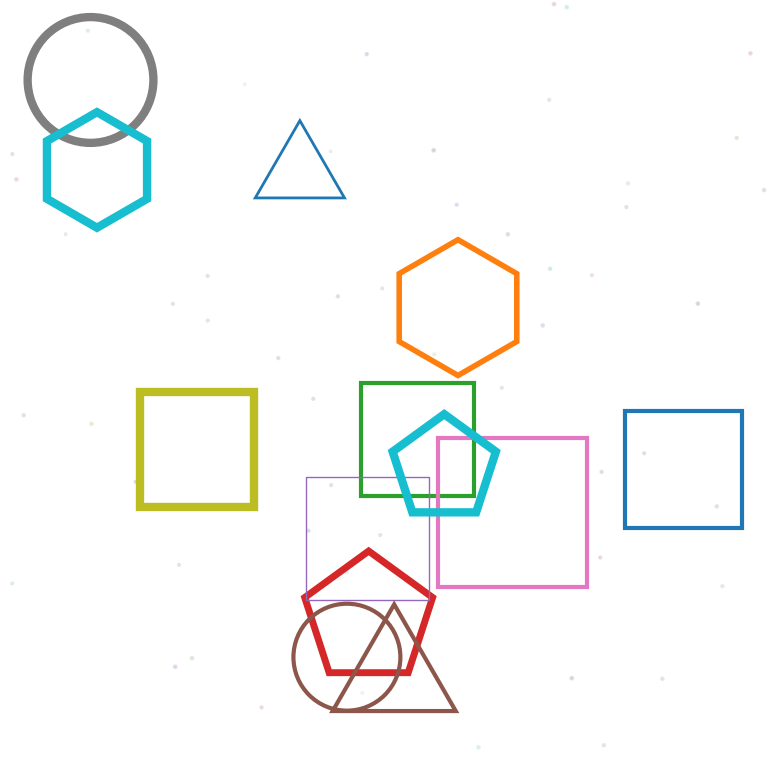[{"shape": "triangle", "thickness": 1, "radius": 0.33, "center": [0.389, 0.776]}, {"shape": "square", "thickness": 1.5, "radius": 0.38, "center": [0.888, 0.39]}, {"shape": "hexagon", "thickness": 2, "radius": 0.44, "center": [0.595, 0.601]}, {"shape": "square", "thickness": 1.5, "radius": 0.37, "center": [0.542, 0.429]}, {"shape": "pentagon", "thickness": 2.5, "radius": 0.44, "center": [0.479, 0.197]}, {"shape": "square", "thickness": 0.5, "radius": 0.4, "center": [0.478, 0.301]}, {"shape": "circle", "thickness": 1.5, "radius": 0.35, "center": [0.451, 0.147]}, {"shape": "triangle", "thickness": 1.5, "radius": 0.46, "center": [0.512, 0.123]}, {"shape": "square", "thickness": 1.5, "radius": 0.48, "center": [0.665, 0.335]}, {"shape": "circle", "thickness": 3, "radius": 0.41, "center": [0.118, 0.896]}, {"shape": "square", "thickness": 3, "radius": 0.37, "center": [0.256, 0.416]}, {"shape": "pentagon", "thickness": 3, "radius": 0.35, "center": [0.577, 0.392]}, {"shape": "hexagon", "thickness": 3, "radius": 0.38, "center": [0.126, 0.779]}]